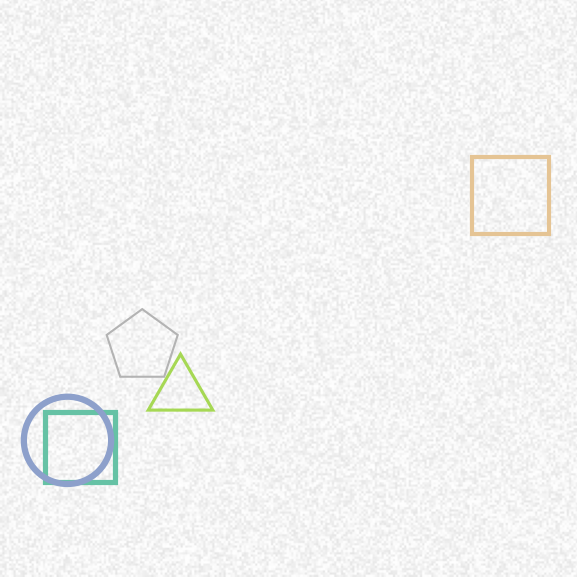[{"shape": "square", "thickness": 2.5, "radius": 0.3, "center": [0.138, 0.225]}, {"shape": "circle", "thickness": 3, "radius": 0.38, "center": [0.117, 0.237]}, {"shape": "triangle", "thickness": 1.5, "radius": 0.32, "center": [0.313, 0.321]}, {"shape": "square", "thickness": 2, "radius": 0.33, "center": [0.885, 0.66]}, {"shape": "pentagon", "thickness": 1, "radius": 0.32, "center": [0.246, 0.399]}]